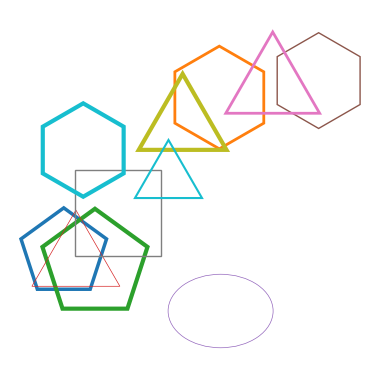[{"shape": "pentagon", "thickness": 2.5, "radius": 0.58, "center": [0.166, 0.343]}, {"shape": "hexagon", "thickness": 2, "radius": 0.67, "center": [0.57, 0.747]}, {"shape": "pentagon", "thickness": 3, "radius": 0.72, "center": [0.247, 0.314]}, {"shape": "triangle", "thickness": 0.5, "radius": 0.66, "center": [0.197, 0.322]}, {"shape": "oval", "thickness": 0.5, "radius": 0.68, "center": [0.573, 0.192]}, {"shape": "hexagon", "thickness": 1, "radius": 0.62, "center": [0.828, 0.791]}, {"shape": "triangle", "thickness": 2, "radius": 0.7, "center": [0.708, 0.776]}, {"shape": "square", "thickness": 1, "radius": 0.56, "center": [0.306, 0.447]}, {"shape": "triangle", "thickness": 3, "radius": 0.66, "center": [0.474, 0.677]}, {"shape": "hexagon", "thickness": 3, "radius": 0.61, "center": [0.216, 0.61]}, {"shape": "triangle", "thickness": 1.5, "radius": 0.5, "center": [0.438, 0.536]}]